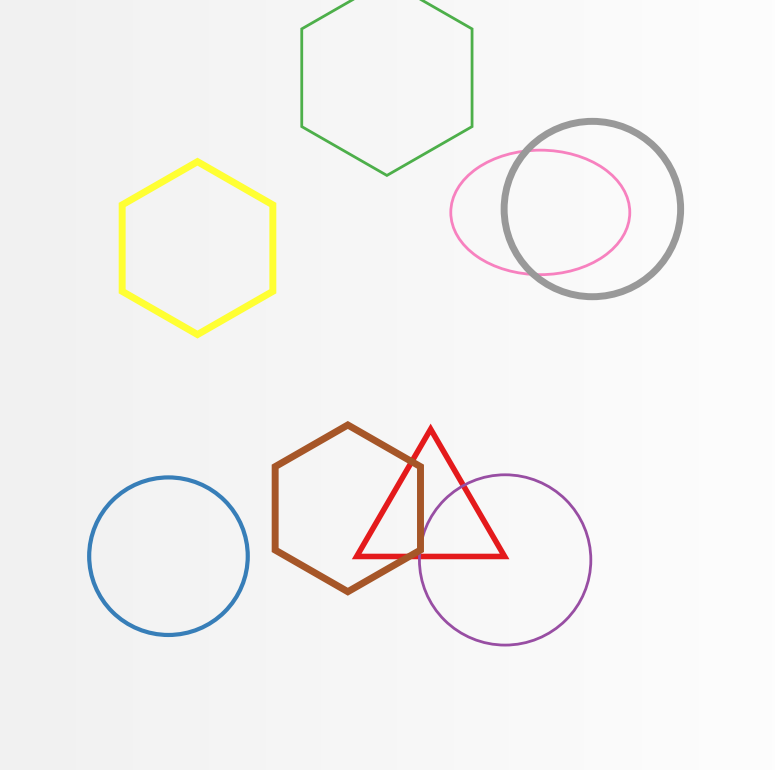[{"shape": "triangle", "thickness": 2, "radius": 0.55, "center": [0.556, 0.332]}, {"shape": "circle", "thickness": 1.5, "radius": 0.51, "center": [0.217, 0.278]}, {"shape": "hexagon", "thickness": 1, "radius": 0.63, "center": [0.499, 0.899]}, {"shape": "circle", "thickness": 1, "radius": 0.55, "center": [0.652, 0.273]}, {"shape": "hexagon", "thickness": 2.5, "radius": 0.56, "center": [0.255, 0.678]}, {"shape": "hexagon", "thickness": 2.5, "radius": 0.54, "center": [0.449, 0.34]}, {"shape": "oval", "thickness": 1, "radius": 0.58, "center": [0.697, 0.724]}, {"shape": "circle", "thickness": 2.5, "radius": 0.57, "center": [0.764, 0.729]}]